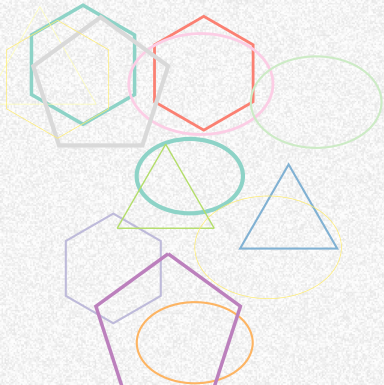[{"shape": "hexagon", "thickness": 2.5, "radius": 0.77, "center": [0.216, 0.832]}, {"shape": "oval", "thickness": 3, "radius": 0.69, "center": [0.493, 0.543]}, {"shape": "triangle", "thickness": 0.5, "radius": 0.84, "center": [0.104, 0.814]}, {"shape": "hexagon", "thickness": 1.5, "radius": 0.71, "center": [0.294, 0.303]}, {"shape": "hexagon", "thickness": 2, "radius": 0.74, "center": [0.529, 0.81]}, {"shape": "triangle", "thickness": 1.5, "radius": 0.73, "center": [0.75, 0.427]}, {"shape": "oval", "thickness": 1.5, "radius": 0.75, "center": [0.506, 0.11]}, {"shape": "triangle", "thickness": 1, "radius": 0.73, "center": [0.43, 0.48]}, {"shape": "oval", "thickness": 2, "radius": 0.94, "center": [0.522, 0.782]}, {"shape": "pentagon", "thickness": 3, "radius": 0.92, "center": [0.262, 0.771]}, {"shape": "pentagon", "thickness": 2.5, "radius": 0.99, "center": [0.437, 0.143]}, {"shape": "oval", "thickness": 1.5, "radius": 0.85, "center": [0.821, 0.735]}, {"shape": "oval", "thickness": 0.5, "radius": 0.95, "center": [0.696, 0.358]}, {"shape": "hexagon", "thickness": 0.5, "radius": 0.77, "center": [0.15, 0.794]}]